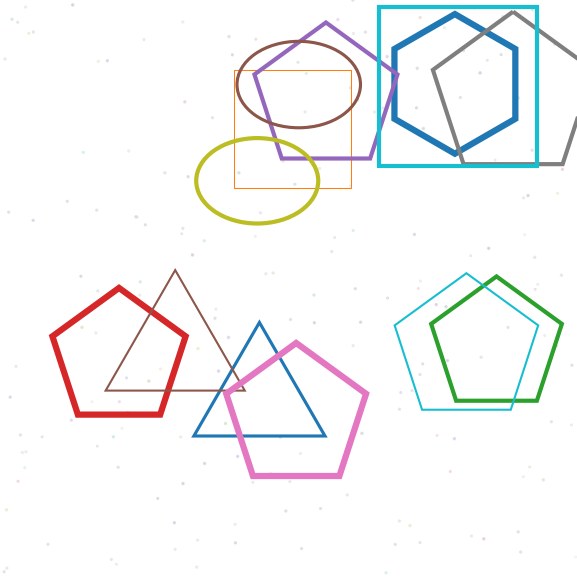[{"shape": "hexagon", "thickness": 3, "radius": 0.6, "center": [0.788, 0.854]}, {"shape": "triangle", "thickness": 1.5, "radius": 0.66, "center": [0.449, 0.31]}, {"shape": "square", "thickness": 0.5, "radius": 0.51, "center": [0.506, 0.776]}, {"shape": "pentagon", "thickness": 2, "radius": 0.59, "center": [0.86, 0.401]}, {"shape": "pentagon", "thickness": 3, "radius": 0.61, "center": [0.206, 0.379]}, {"shape": "pentagon", "thickness": 2, "radius": 0.65, "center": [0.564, 0.83]}, {"shape": "triangle", "thickness": 1, "radius": 0.7, "center": [0.303, 0.392]}, {"shape": "oval", "thickness": 1.5, "radius": 0.53, "center": [0.517, 0.853]}, {"shape": "pentagon", "thickness": 3, "radius": 0.64, "center": [0.513, 0.278]}, {"shape": "pentagon", "thickness": 2, "radius": 0.73, "center": [0.888, 0.833]}, {"shape": "oval", "thickness": 2, "radius": 0.53, "center": [0.445, 0.686]}, {"shape": "square", "thickness": 2, "radius": 0.69, "center": [0.793, 0.85]}, {"shape": "pentagon", "thickness": 1, "radius": 0.65, "center": [0.808, 0.395]}]